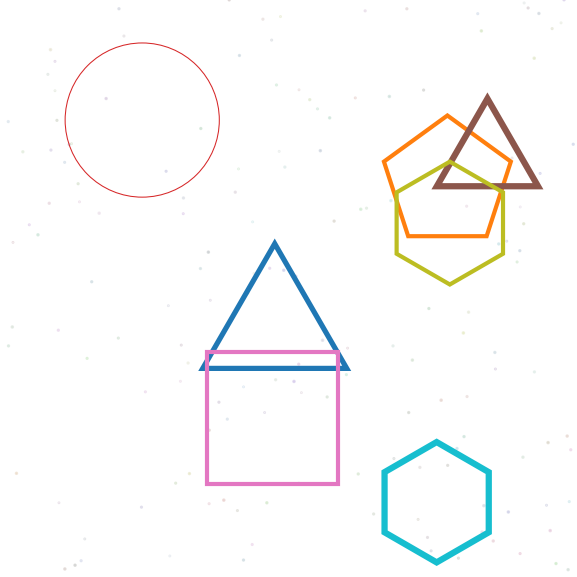[{"shape": "triangle", "thickness": 2.5, "radius": 0.72, "center": [0.476, 0.433]}, {"shape": "pentagon", "thickness": 2, "radius": 0.58, "center": [0.775, 0.684]}, {"shape": "circle", "thickness": 0.5, "radius": 0.67, "center": [0.246, 0.791]}, {"shape": "triangle", "thickness": 3, "radius": 0.51, "center": [0.844, 0.727]}, {"shape": "square", "thickness": 2, "radius": 0.57, "center": [0.472, 0.275]}, {"shape": "hexagon", "thickness": 2, "radius": 0.53, "center": [0.779, 0.613]}, {"shape": "hexagon", "thickness": 3, "radius": 0.52, "center": [0.756, 0.129]}]